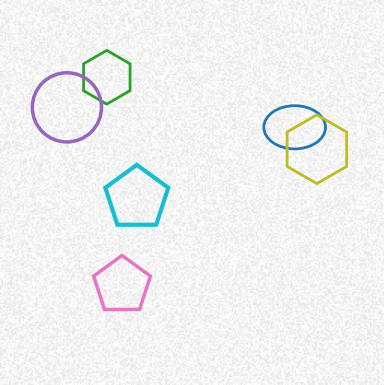[{"shape": "oval", "thickness": 2, "radius": 0.4, "center": [0.765, 0.669]}, {"shape": "hexagon", "thickness": 2, "radius": 0.35, "center": [0.277, 0.799]}, {"shape": "circle", "thickness": 2.5, "radius": 0.45, "center": [0.174, 0.721]}, {"shape": "pentagon", "thickness": 2.5, "radius": 0.39, "center": [0.317, 0.259]}, {"shape": "hexagon", "thickness": 2, "radius": 0.45, "center": [0.823, 0.612]}, {"shape": "pentagon", "thickness": 3, "radius": 0.43, "center": [0.355, 0.486]}]